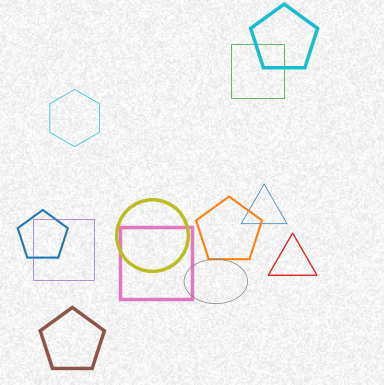[{"shape": "triangle", "thickness": 0.5, "radius": 0.34, "center": [0.686, 0.453]}, {"shape": "pentagon", "thickness": 1.5, "radius": 0.34, "center": [0.111, 0.386]}, {"shape": "pentagon", "thickness": 1.5, "radius": 0.45, "center": [0.595, 0.4]}, {"shape": "square", "thickness": 0.5, "radius": 0.35, "center": [0.669, 0.816]}, {"shape": "triangle", "thickness": 1, "radius": 0.37, "center": [0.76, 0.322]}, {"shape": "square", "thickness": 0.5, "radius": 0.4, "center": [0.166, 0.351]}, {"shape": "pentagon", "thickness": 2.5, "radius": 0.44, "center": [0.188, 0.114]}, {"shape": "square", "thickness": 2.5, "radius": 0.47, "center": [0.406, 0.318]}, {"shape": "oval", "thickness": 0.5, "radius": 0.41, "center": [0.561, 0.269]}, {"shape": "circle", "thickness": 2.5, "radius": 0.47, "center": [0.396, 0.388]}, {"shape": "hexagon", "thickness": 0.5, "radius": 0.37, "center": [0.194, 0.693]}, {"shape": "pentagon", "thickness": 2.5, "radius": 0.46, "center": [0.738, 0.898]}]